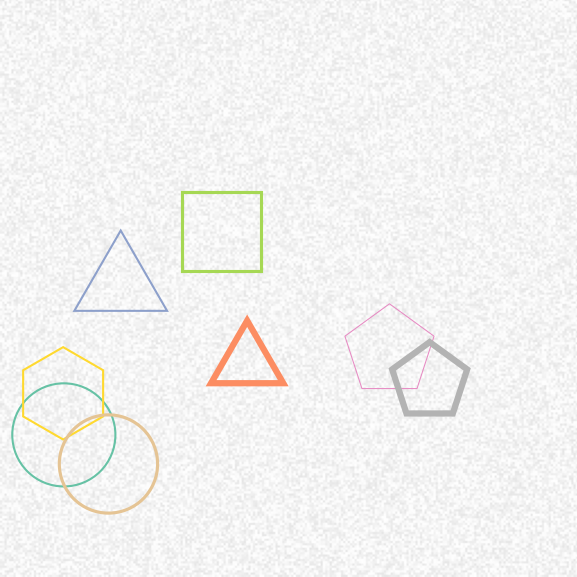[{"shape": "circle", "thickness": 1, "radius": 0.45, "center": [0.111, 0.246]}, {"shape": "triangle", "thickness": 3, "radius": 0.36, "center": [0.428, 0.372]}, {"shape": "triangle", "thickness": 1, "radius": 0.46, "center": [0.209, 0.507]}, {"shape": "pentagon", "thickness": 0.5, "radius": 0.41, "center": [0.674, 0.392]}, {"shape": "square", "thickness": 1.5, "radius": 0.34, "center": [0.383, 0.598]}, {"shape": "hexagon", "thickness": 1, "radius": 0.4, "center": [0.109, 0.318]}, {"shape": "circle", "thickness": 1.5, "radius": 0.43, "center": [0.188, 0.196]}, {"shape": "pentagon", "thickness": 3, "radius": 0.34, "center": [0.744, 0.338]}]